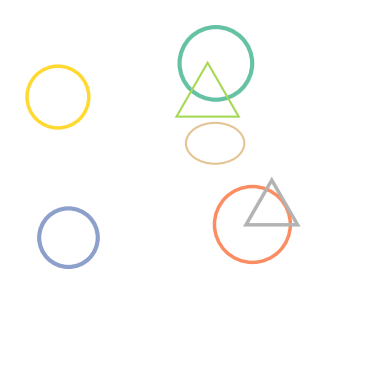[{"shape": "circle", "thickness": 3, "radius": 0.47, "center": [0.561, 0.835]}, {"shape": "circle", "thickness": 2.5, "radius": 0.49, "center": [0.656, 0.417]}, {"shape": "circle", "thickness": 3, "radius": 0.38, "center": [0.178, 0.383]}, {"shape": "triangle", "thickness": 1.5, "radius": 0.47, "center": [0.539, 0.744]}, {"shape": "circle", "thickness": 2.5, "radius": 0.4, "center": [0.15, 0.748]}, {"shape": "oval", "thickness": 1.5, "radius": 0.38, "center": [0.559, 0.628]}, {"shape": "triangle", "thickness": 2.5, "radius": 0.39, "center": [0.706, 0.455]}]